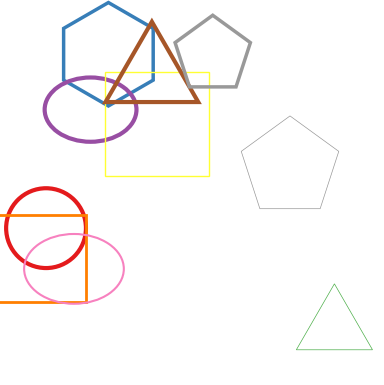[{"shape": "circle", "thickness": 3, "radius": 0.52, "center": [0.12, 0.407]}, {"shape": "hexagon", "thickness": 2.5, "radius": 0.67, "center": [0.282, 0.859]}, {"shape": "triangle", "thickness": 0.5, "radius": 0.57, "center": [0.869, 0.149]}, {"shape": "oval", "thickness": 3, "radius": 0.6, "center": [0.235, 0.715]}, {"shape": "square", "thickness": 2, "radius": 0.57, "center": [0.111, 0.329]}, {"shape": "square", "thickness": 1, "radius": 0.68, "center": [0.408, 0.678]}, {"shape": "triangle", "thickness": 3, "radius": 0.7, "center": [0.394, 0.804]}, {"shape": "oval", "thickness": 1.5, "radius": 0.65, "center": [0.192, 0.302]}, {"shape": "pentagon", "thickness": 0.5, "radius": 0.67, "center": [0.753, 0.566]}, {"shape": "pentagon", "thickness": 2.5, "radius": 0.51, "center": [0.553, 0.858]}]